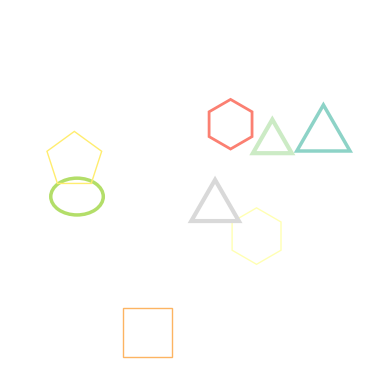[{"shape": "triangle", "thickness": 2.5, "radius": 0.4, "center": [0.84, 0.648]}, {"shape": "hexagon", "thickness": 1, "radius": 0.37, "center": [0.666, 0.387]}, {"shape": "hexagon", "thickness": 2, "radius": 0.32, "center": [0.599, 0.677]}, {"shape": "square", "thickness": 1, "radius": 0.32, "center": [0.383, 0.137]}, {"shape": "oval", "thickness": 2.5, "radius": 0.34, "center": [0.2, 0.489]}, {"shape": "triangle", "thickness": 3, "radius": 0.36, "center": [0.559, 0.462]}, {"shape": "triangle", "thickness": 3, "radius": 0.29, "center": [0.707, 0.631]}, {"shape": "pentagon", "thickness": 1, "radius": 0.37, "center": [0.193, 0.584]}]